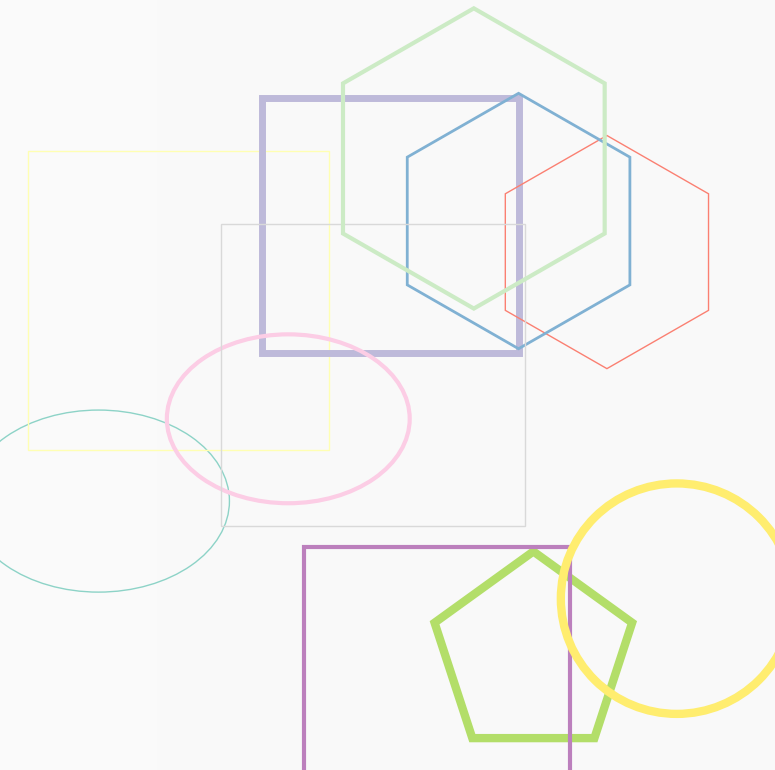[{"shape": "oval", "thickness": 0.5, "radius": 0.84, "center": [0.127, 0.349]}, {"shape": "square", "thickness": 0.5, "radius": 0.97, "center": [0.23, 0.61]}, {"shape": "square", "thickness": 2.5, "radius": 0.83, "center": [0.504, 0.707]}, {"shape": "hexagon", "thickness": 0.5, "radius": 0.76, "center": [0.783, 0.673]}, {"shape": "hexagon", "thickness": 1, "radius": 0.83, "center": [0.669, 0.713]}, {"shape": "pentagon", "thickness": 3, "radius": 0.67, "center": [0.688, 0.15]}, {"shape": "oval", "thickness": 1.5, "radius": 0.78, "center": [0.372, 0.456]}, {"shape": "square", "thickness": 0.5, "radius": 0.98, "center": [0.481, 0.513]}, {"shape": "square", "thickness": 1.5, "radius": 0.86, "center": [0.564, 0.118]}, {"shape": "hexagon", "thickness": 1.5, "radius": 0.97, "center": [0.611, 0.794]}, {"shape": "circle", "thickness": 3, "radius": 0.75, "center": [0.873, 0.223]}]